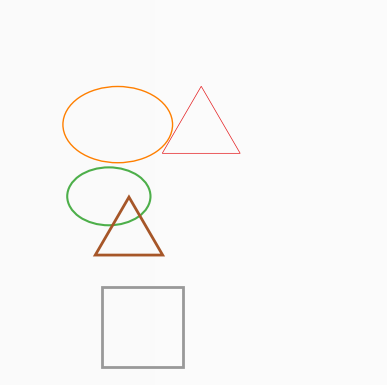[{"shape": "triangle", "thickness": 0.5, "radius": 0.58, "center": [0.519, 0.66]}, {"shape": "oval", "thickness": 1.5, "radius": 0.54, "center": [0.281, 0.49]}, {"shape": "oval", "thickness": 1, "radius": 0.71, "center": [0.304, 0.676]}, {"shape": "triangle", "thickness": 2, "radius": 0.5, "center": [0.333, 0.388]}, {"shape": "square", "thickness": 2, "radius": 0.52, "center": [0.368, 0.151]}]